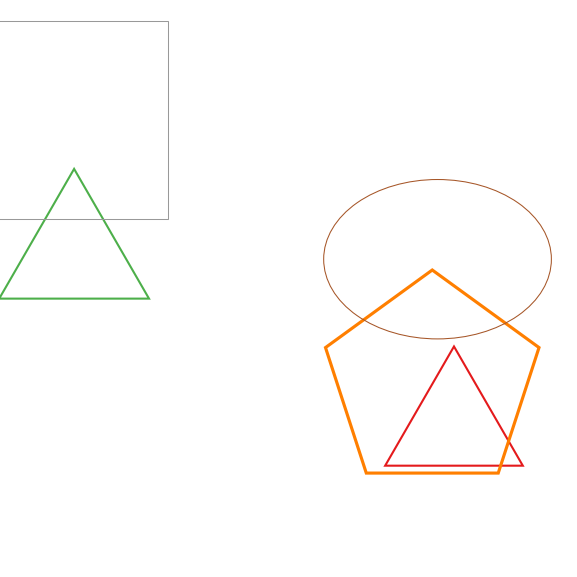[{"shape": "triangle", "thickness": 1, "radius": 0.69, "center": [0.786, 0.262]}, {"shape": "triangle", "thickness": 1, "radius": 0.75, "center": [0.128, 0.557]}, {"shape": "pentagon", "thickness": 1.5, "radius": 0.97, "center": [0.749, 0.337]}, {"shape": "oval", "thickness": 0.5, "radius": 0.99, "center": [0.758, 0.55]}, {"shape": "square", "thickness": 0.5, "radius": 0.85, "center": [0.121, 0.791]}]